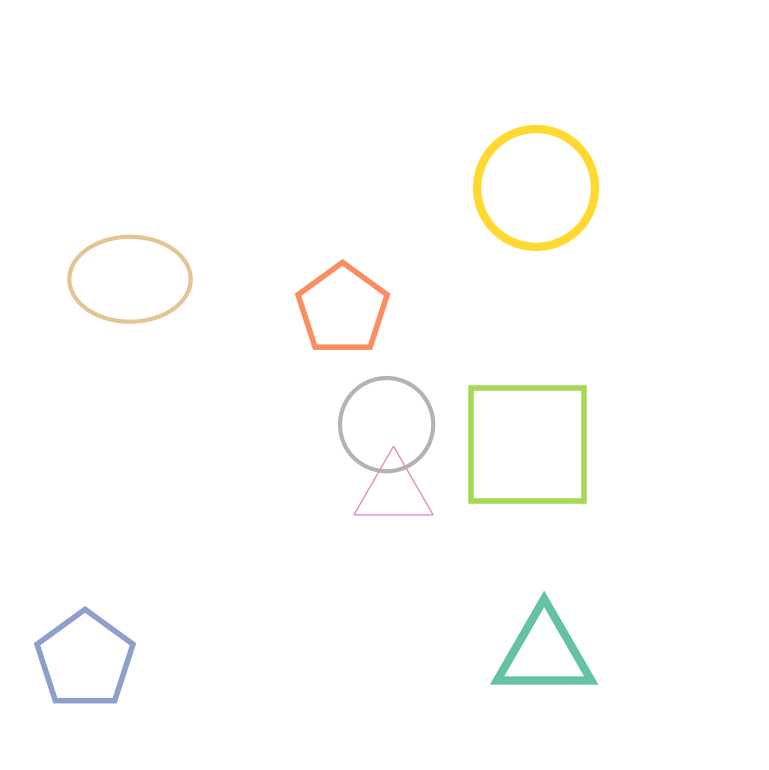[{"shape": "triangle", "thickness": 3, "radius": 0.35, "center": [0.707, 0.152]}, {"shape": "pentagon", "thickness": 2, "radius": 0.3, "center": [0.445, 0.598]}, {"shape": "pentagon", "thickness": 2, "radius": 0.33, "center": [0.11, 0.143]}, {"shape": "triangle", "thickness": 0.5, "radius": 0.3, "center": [0.511, 0.361]}, {"shape": "square", "thickness": 2, "radius": 0.37, "center": [0.685, 0.423]}, {"shape": "circle", "thickness": 3, "radius": 0.38, "center": [0.696, 0.756]}, {"shape": "oval", "thickness": 1.5, "radius": 0.39, "center": [0.169, 0.637]}, {"shape": "circle", "thickness": 1.5, "radius": 0.3, "center": [0.502, 0.449]}]